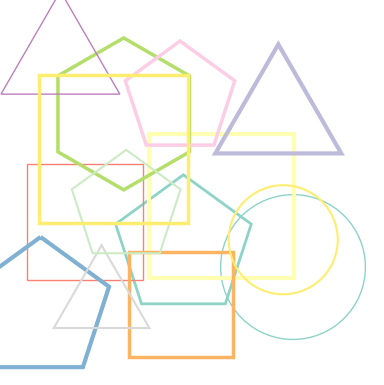[{"shape": "pentagon", "thickness": 2, "radius": 0.93, "center": [0.476, 0.361]}, {"shape": "circle", "thickness": 1, "radius": 0.94, "center": [0.761, 0.306]}, {"shape": "square", "thickness": 3, "radius": 0.94, "center": [0.576, 0.465]}, {"shape": "triangle", "thickness": 3, "radius": 0.94, "center": [0.723, 0.696]}, {"shape": "square", "thickness": 1, "radius": 0.75, "center": [0.221, 0.424]}, {"shape": "pentagon", "thickness": 3, "radius": 0.93, "center": [0.105, 0.198]}, {"shape": "square", "thickness": 2.5, "radius": 0.68, "center": [0.47, 0.208]}, {"shape": "hexagon", "thickness": 2.5, "radius": 0.99, "center": [0.321, 0.704]}, {"shape": "pentagon", "thickness": 2.5, "radius": 0.75, "center": [0.468, 0.744]}, {"shape": "triangle", "thickness": 1.5, "radius": 0.72, "center": [0.264, 0.22]}, {"shape": "triangle", "thickness": 1, "radius": 0.89, "center": [0.157, 0.845]}, {"shape": "pentagon", "thickness": 1.5, "radius": 0.74, "center": [0.328, 0.462]}, {"shape": "circle", "thickness": 1.5, "radius": 0.71, "center": [0.736, 0.377]}, {"shape": "square", "thickness": 2.5, "radius": 0.96, "center": [0.295, 0.614]}]